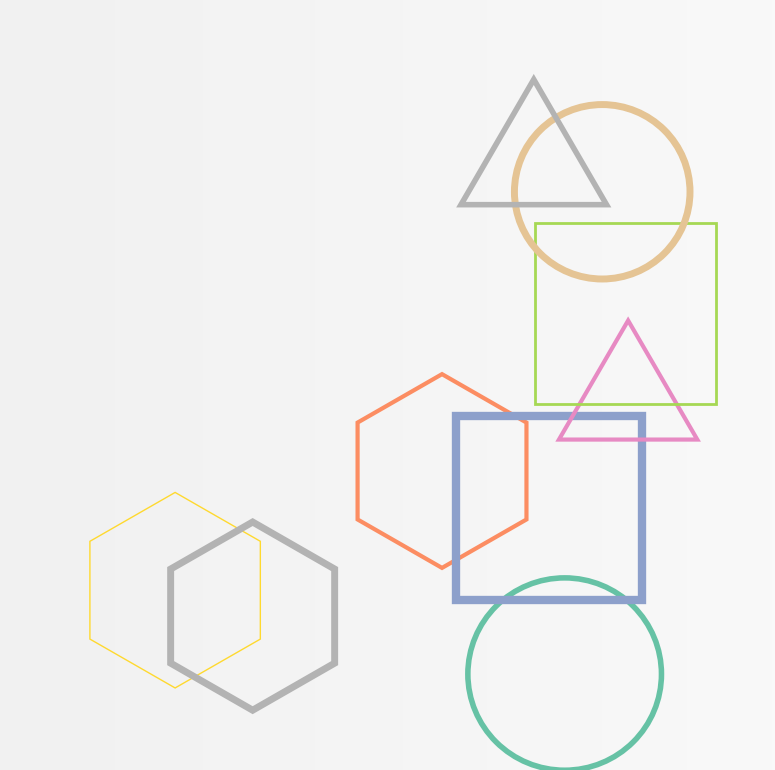[{"shape": "circle", "thickness": 2, "radius": 0.62, "center": [0.729, 0.125]}, {"shape": "hexagon", "thickness": 1.5, "radius": 0.63, "center": [0.57, 0.388]}, {"shape": "square", "thickness": 3, "radius": 0.6, "center": [0.708, 0.34]}, {"shape": "triangle", "thickness": 1.5, "radius": 0.52, "center": [0.81, 0.481]}, {"shape": "square", "thickness": 1, "radius": 0.59, "center": [0.807, 0.593]}, {"shape": "hexagon", "thickness": 0.5, "radius": 0.63, "center": [0.226, 0.234]}, {"shape": "circle", "thickness": 2.5, "radius": 0.57, "center": [0.777, 0.751]}, {"shape": "triangle", "thickness": 2, "radius": 0.54, "center": [0.689, 0.788]}, {"shape": "hexagon", "thickness": 2.5, "radius": 0.61, "center": [0.326, 0.2]}]